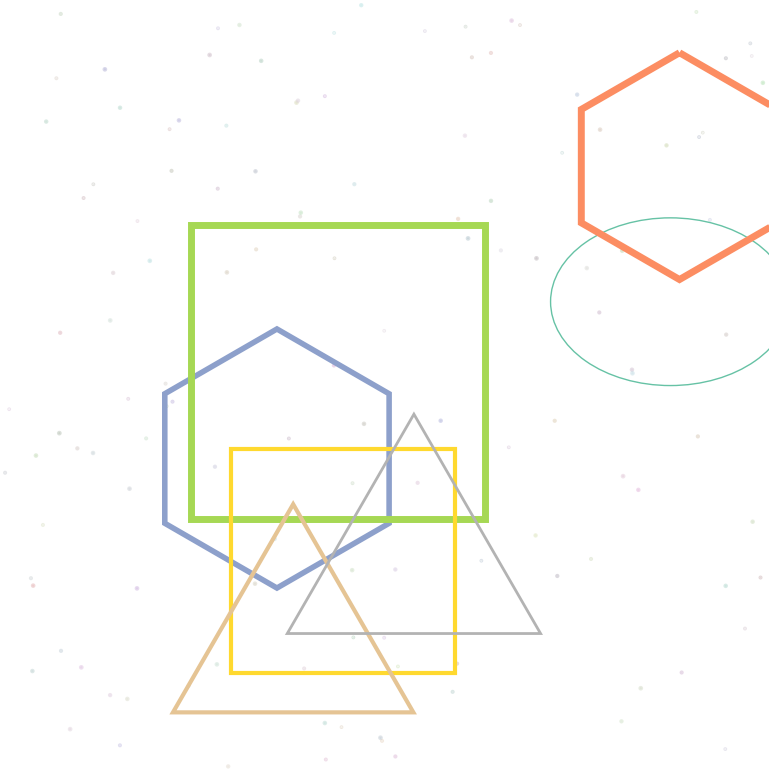[{"shape": "oval", "thickness": 0.5, "radius": 0.78, "center": [0.871, 0.608]}, {"shape": "hexagon", "thickness": 2.5, "radius": 0.74, "center": [0.882, 0.784]}, {"shape": "hexagon", "thickness": 2, "radius": 0.84, "center": [0.36, 0.405]}, {"shape": "square", "thickness": 2.5, "radius": 0.95, "center": [0.439, 0.516]}, {"shape": "square", "thickness": 1.5, "radius": 0.73, "center": [0.445, 0.271]}, {"shape": "triangle", "thickness": 1.5, "radius": 0.9, "center": [0.381, 0.165]}, {"shape": "triangle", "thickness": 1, "radius": 0.95, "center": [0.538, 0.272]}]